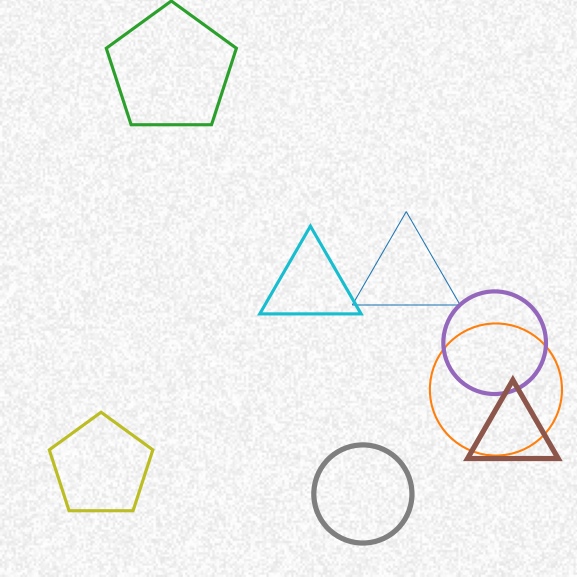[{"shape": "triangle", "thickness": 0.5, "radius": 0.54, "center": [0.703, 0.525]}, {"shape": "circle", "thickness": 1, "radius": 0.57, "center": [0.859, 0.325]}, {"shape": "pentagon", "thickness": 1.5, "radius": 0.59, "center": [0.297, 0.879]}, {"shape": "circle", "thickness": 2, "radius": 0.44, "center": [0.857, 0.406]}, {"shape": "triangle", "thickness": 2.5, "radius": 0.45, "center": [0.888, 0.25]}, {"shape": "circle", "thickness": 2.5, "radius": 0.42, "center": [0.628, 0.144]}, {"shape": "pentagon", "thickness": 1.5, "radius": 0.47, "center": [0.175, 0.191]}, {"shape": "triangle", "thickness": 1.5, "radius": 0.51, "center": [0.538, 0.506]}]